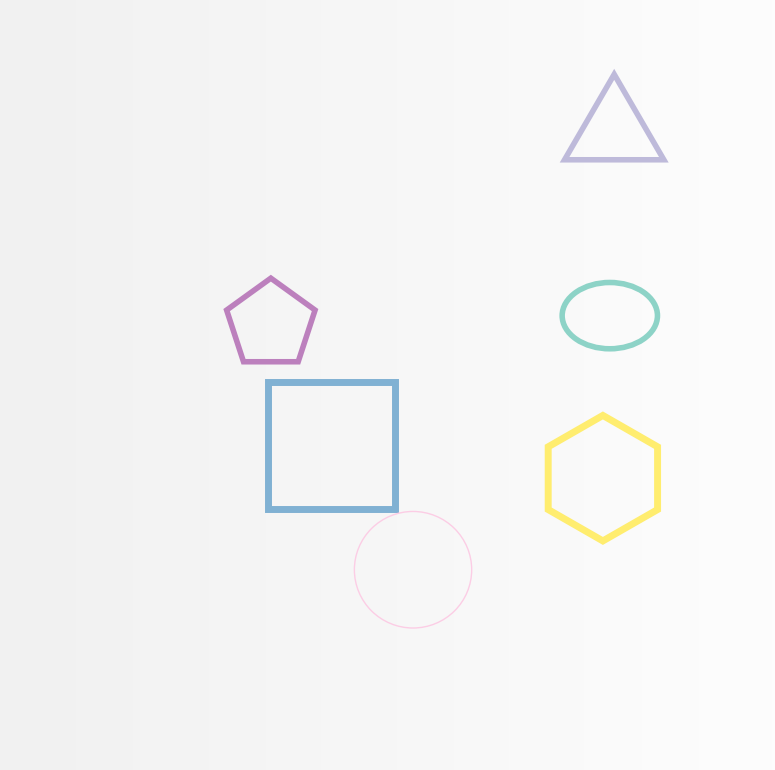[{"shape": "oval", "thickness": 2, "radius": 0.31, "center": [0.787, 0.59]}, {"shape": "triangle", "thickness": 2, "radius": 0.37, "center": [0.793, 0.829]}, {"shape": "square", "thickness": 2.5, "radius": 0.41, "center": [0.428, 0.422]}, {"shape": "circle", "thickness": 0.5, "radius": 0.38, "center": [0.533, 0.26]}, {"shape": "pentagon", "thickness": 2, "radius": 0.3, "center": [0.349, 0.579]}, {"shape": "hexagon", "thickness": 2.5, "radius": 0.41, "center": [0.778, 0.379]}]